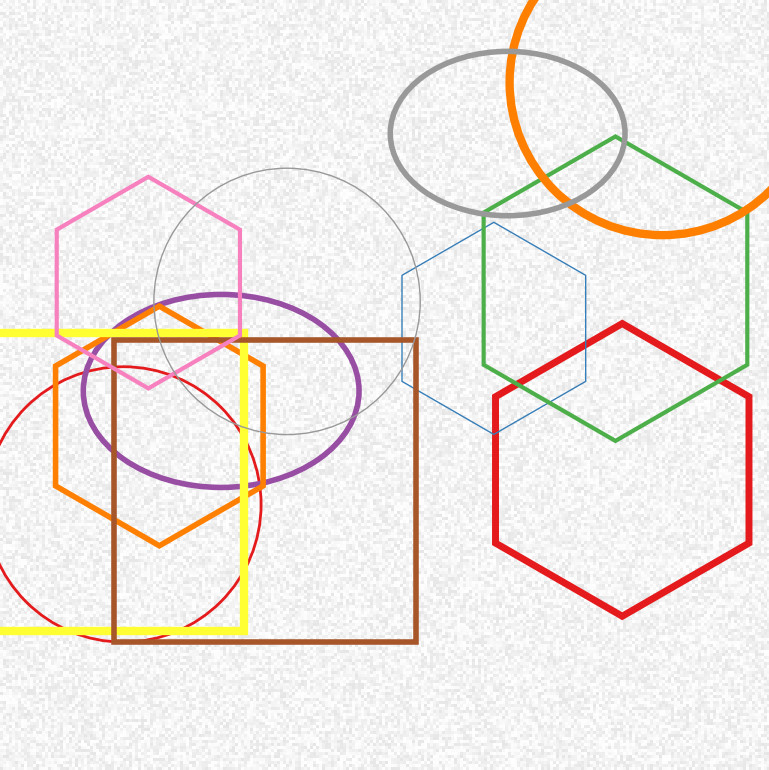[{"shape": "circle", "thickness": 1, "radius": 0.89, "center": [0.16, 0.345]}, {"shape": "hexagon", "thickness": 2.5, "radius": 0.95, "center": [0.808, 0.39]}, {"shape": "hexagon", "thickness": 0.5, "radius": 0.69, "center": [0.641, 0.574]}, {"shape": "hexagon", "thickness": 1.5, "radius": 0.99, "center": [0.799, 0.625]}, {"shape": "oval", "thickness": 2, "radius": 0.9, "center": [0.287, 0.492]}, {"shape": "circle", "thickness": 3, "radius": 0.99, "center": [0.86, 0.893]}, {"shape": "hexagon", "thickness": 2, "radius": 0.78, "center": [0.207, 0.447]}, {"shape": "square", "thickness": 3, "radius": 0.97, "center": [0.124, 0.374]}, {"shape": "square", "thickness": 2, "radius": 0.98, "center": [0.344, 0.363]}, {"shape": "hexagon", "thickness": 1.5, "radius": 0.69, "center": [0.193, 0.633]}, {"shape": "oval", "thickness": 2, "radius": 0.76, "center": [0.659, 0.827]}, {"shape": "circle", "thickness": 0.5, "radius": 0.86, "center": [0.373, 0.609]}]